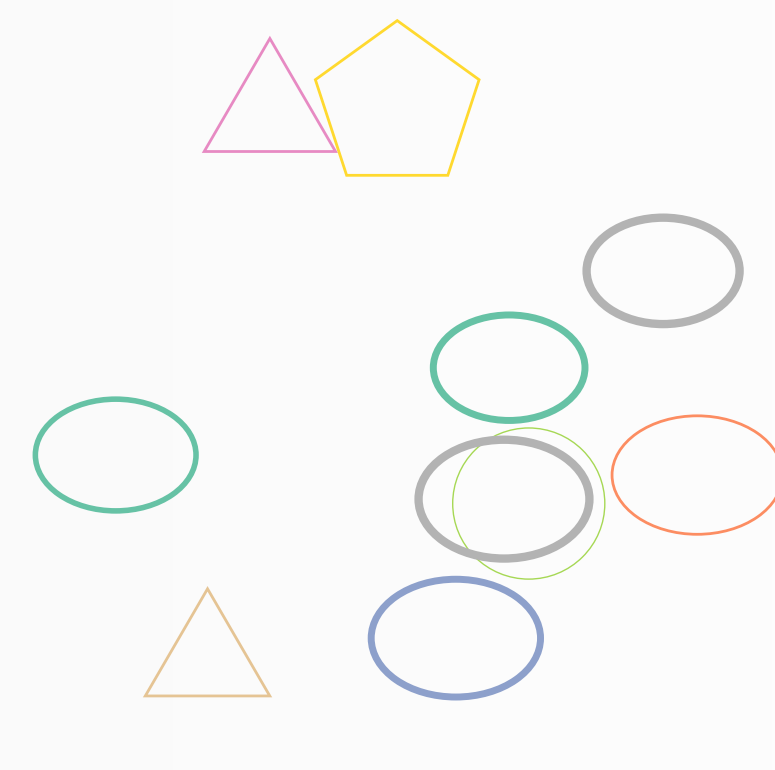[{"shape": "oval", "thickness": 2.5, "radius": 0.49, "center": [0.657, 0.522]}, {"shape": "oval", "thickness": 2, "radius": 0.52, "center": [0.149, 0.409]}, {"shape": "oval", "thickness": 1, "radius": 0.55, "center": [0.9, 0.383]}, {"shape": "oval", "thickness": 2.5, "radius": 0.55, "center": [0.588, 0.171]}, {"shape": "triangle", "thickness": 1, "radius": 0.49, "center": [0.348, 0.852]}, {"shape": "circle", "thickness": 0.5, "radius": 0.49, "center": [0.682, 0.346]}, {"shape": "pentagon", "thickness": 1, "radius": 0.56, "center": [0.513, 0.862]}, {"shape": "triangle", "thickness": 1, "radius": 0.46, "center": [0.268, 0.143]}, {"shape": "oval", "thickness": 3, "radius": 0.49, "center": [0.856, 0.648]}, {"shape": "oval", "thickness": 3, "radius": 0.55, "center": [0.65, 0.352]}]